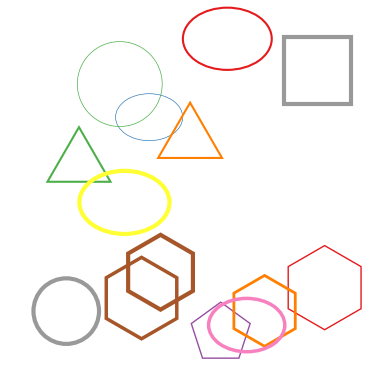[{"shape": "hexagon", "thickness": 1, "radius": 0.55, "center": [0.843, 0.253]}, {"shape": "oval", "thickness": 1.5, "radius": 0.58, "center": [0.59, 0.899]}, {"shape": "oval", "thickness": 0.5, "radius": 0.44, "center": [0.387, 0.696]}, {"shape": "triangle", "thickness": 1.5, "radius": 0.47, "center": [0.205, 0.575]}, {"shape": "circle", "thickness": 0.5, "radius": 0.55, "center": [0.311, 0.782]}, {"shape": "pentagon", "thickness": 1, "radius": 0.4, "center": [0.573, 0.135]}, {"shape": "hexagon", "thickness": 2, "radius": 0.46, "center": [0.687, 0.193]}, {"shape": "triangle", "thickness": 1.5, "radius": 0.48, "center": [0.494, 0.638]}, {"shape": "oval", "thickness": 3, "radius": 0.59, "center": [0.323, 0.474]}, {"shape": "hexagon", "thickness": 2.5, "radius": 0.53, "center": [0.368, 0.226]}, {"shape": "hexagon", "thickness": 3, "radius": 0.49, "center": [0.417, 0.293]}, {"shape": "oval", "thickness": 2.5, "radius": 0.49, "center": [0.641, 0.156]}, {"shape": "circle", "thickness": 3, "radius": 0.43, "center": [0.172, 0.192]}, {"shape": "square", "thickness": 3, "radius": 0.43, "center": [0.826, 0.816]}]